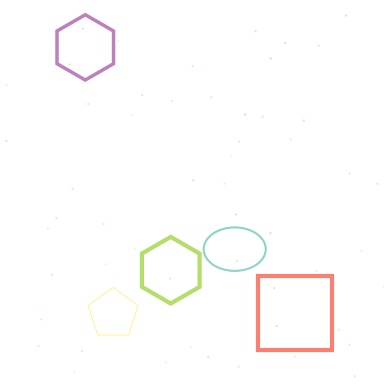[{"shape": "oval", "thickness": 1.5, "radius": 0.4, "center": [0.61, 0.353]}, {"shape": "square", "thickness": 3, "radius": 0.48, "center": [0.766, 0.188]}, {"shape": "hexagon", "thickness": 3, "radius": 0.43, "center": [0.444, 0.298]}, {"shape": "hexagon", "thickness": 2.5, "radius": 0.42, "center": [0.222, 0.877]}, {"shape": "pentagon", "thickness": 0.5, "radius": 0.34, "center": [0.294, 0.185]}]